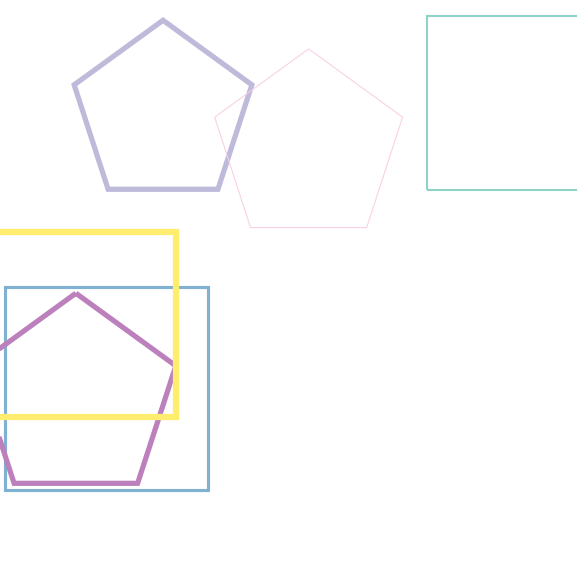[{"shape": "square", "thickness": 1, "radius": 0.75, "center": [0.889, 0.821]}, {"shape": "pentagon", "thickness": 2.5, "radius": 0.81, "center": [0.282, 0.802]}, {"shape": "square", "thickness": 1.5, "radius": 0.88, "center": [0.184, 0.327]}, {"shape": "pentagon", "thickness": 0.5, "radius": 0.86, "center": [0.534, 0.743]}, {"shape": "pentagon", "thickness": 2.5, "radius": 0.91, "center": [0.131, 0.309]}, {"shape": "square", "thickness": 3, "radius": 0.8, "center": [0.144, 0.437]}]